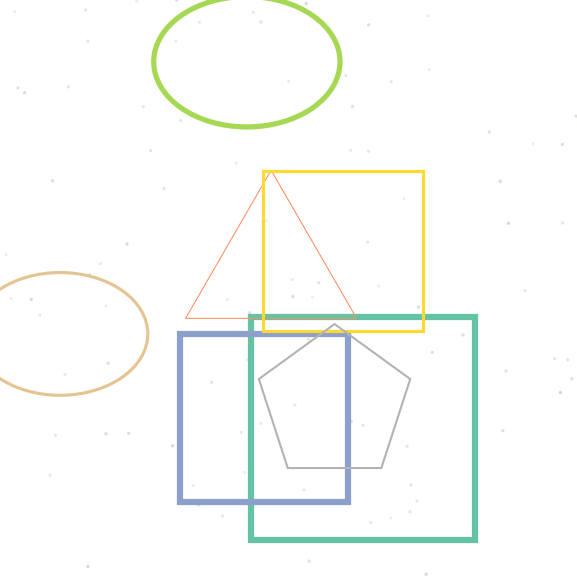[{"shape": "square", "thickness": 3, "radius": 0.97, "center": [0.629, 0.257]}, {"shape": "triangle", "thickness": 0.5, "radius": 0.85, "center": [0.469, 0.533]}, {"shape": "square", "thickness": 3, "radius": 0.73, "center": [0.457, 0.276]}, {"shape": "oval", "thickness": 2.5, "radius": 0.81, "center": [0.427, 0.892]}, {"shape": "square", "thickness": 1.5, "radius": 0.69, "center": [0.594, 0.564]}, {"shape": "oval", "thickness": 1.5, "radius": 0.76, "center": [0.104, 0.421]}, {"shape": "pentagon", "thickness": 1, "radius": 0.69, "center": [0.579, 0.3]}]